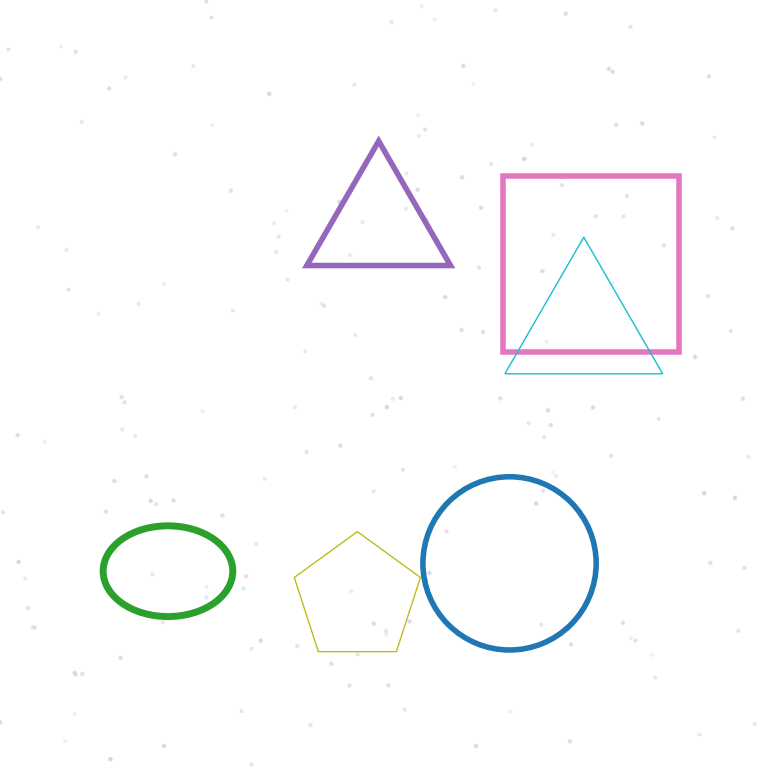[{"shape": "circle", "thickness": 2, "radius": 0.56, "center": [0.662, 0.268]}, {"shape": "oval", "thickness": 2.5, "radius": 0.42, "center": [0.218, 0.258]}, {"shape": "triangle", "thickness": 2, "radius": 0.54, "center": [0.492, 0.709]}, {"shape": "square", "thickness": 2, "radius": 0.57, "center": [0.767, 0.657]}, {"shape": "pentagon", "thickness": 0.5, "radius": 0.43, "center": [0.464, 0.223]}, {"shape": "triangle", "thickness": 0.5, "radius": 0.59, "center": [0.758, 0.574]}]